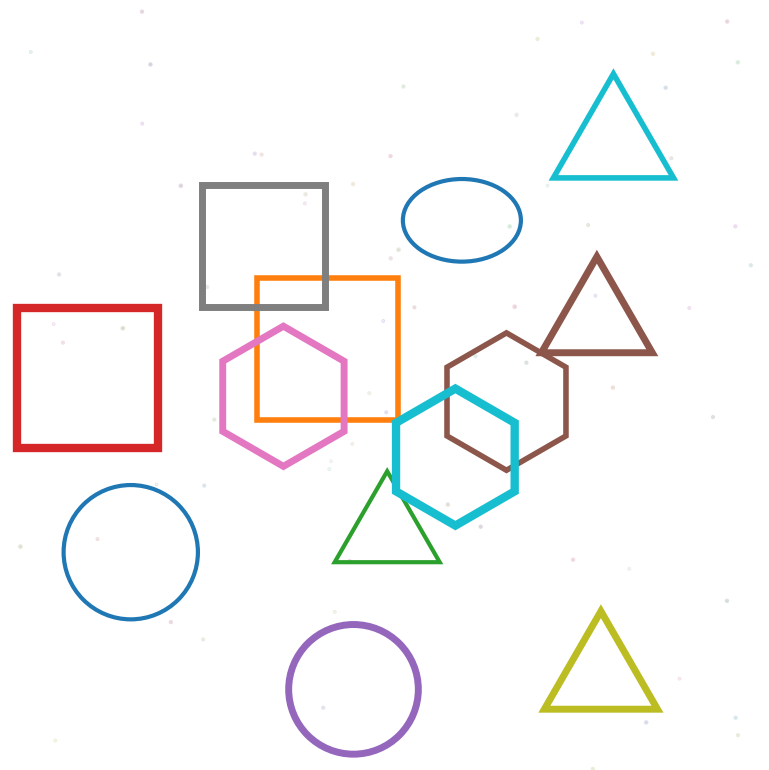[{"shape": "circle", "thickness": 1.5, "radius": 0.44, "center": [0.17, 0.283]}, {"shape": "oval", "thickness": 1.5, "radius": 0.38, "center": [0.6, 0.714]}, {"shape": "square", "thickness": 2, "radius": 0.46, "center": [0.425, 0.546]}, {"shape": "triangle", "thickness": 1.5, "radius": 0.39, "center": [0.503, 0.309]}, {"shape": "square", "thickness": 3, "radius": 0.46, "center": [0.114, 0.509]}, {"shape": "circle", "thickness": 2.5, "radius": 0.42, "center": [0.459, 0.105]}, {"shape": "triangle", "thickness": 2.5, "radius": 0.42, "center": [0.775, 0.583]}, {"shape": "hexagon", "thickness": 2, "radius": 0.45, "center": [0.658, 0.478]}, {"shape": "hexagon", "thickness": 2.5, "radius": 0.46, "center": [0.368, 0.485]}, {"shape": "square", "thickness": 2.5, "radius": 0.4, "center": [0.342, 0.68]}, {"shape": "triangle", "thickness": 2.5, "radius": 0.42, "center": [0.78, 0.121]}, {"shape": "triangle", "thickness": 2, "radius": 0.45, "center": [0.797, 0.814]}, {"shape": "hexagon", "thickness": 3, "radius": 0.44, "center": [0.591, 0.406]}]